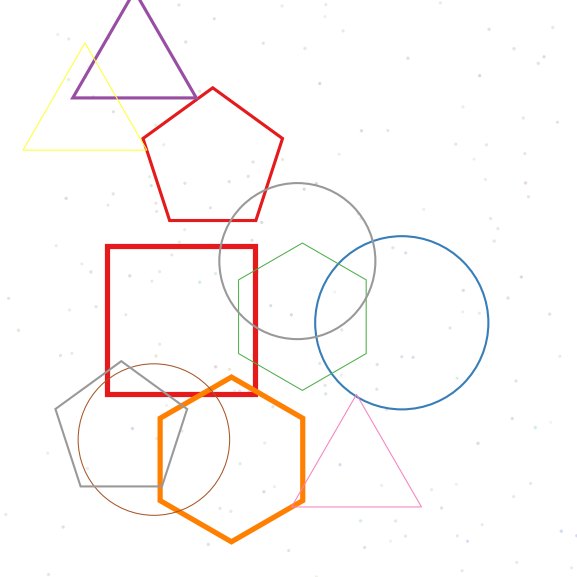[{"shape": "square", "thickness": 2.5, "radius": 0.64, "center": [0.314, 0.445]}, {"shape": "pentagon", "thickness": 1.5, "radius": 0.64, "center": [0.368, 0.72]}, {"shape": "circle", "thickness": 1, "radius": 0.75, "center": [0.696, 0.44]}, {"shape": "hexagon", "thickness": 0.5, "radius": 0.64, "center": [0.524, 0.451]}, {"shape": "triangle", "thickness": 1.5, "radius": 0.62, "center": [0.233, 0.891]}, {"shape": "hexagon", "thickness": 2.5, "radius": 0.71, "center": [0.401, 0.204]}, {"shape": "triangle", "thickness": 0.5, "radius": 0.62, "center": [0.147, 0.801]}, {"shape": "circle", "thickness": 0.5, "radius": 0.66, "center": [0.266, 0.238]}, {"shape": "triangle", "thickness": 0.5, "radius": 0.65, "center": [0.617, 0.186]}, {"shape": "circle", "thickness": 1, "radius": 0.68, "center": [0.515, 0.547]}, {"shape": "pentagon", "thickness": 1, "radius": 0.6, "center": [0.21, 0.254]}]